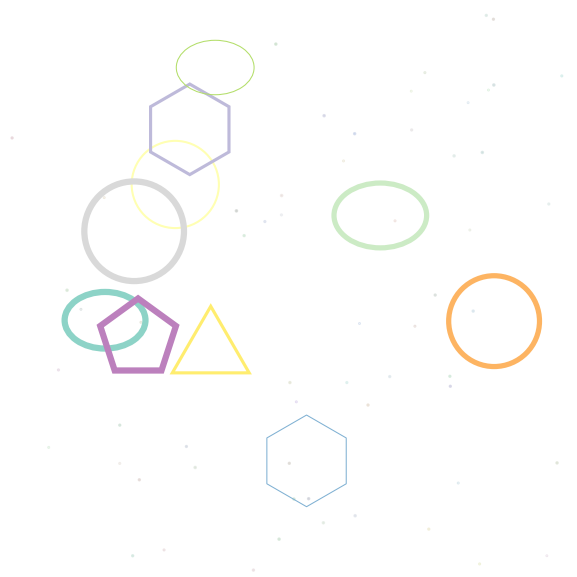[{"shape": "oval", "thickness": 3, "radius": 0.35, "center": [0.182, 0.445]}, {"shape": "circle", "thickness": 1, "radius": 0.38, "center": [0.304, 0.68]}, {"shape": "hexagon", "thickness": 1.5, "radius": 0.39, "center": [0.329, 0.775]}, {"shape": "hexagon", "thickness": 0.5, "radius": 0.4, "center": [0.531, 0.201]}, {"shape": "circle", "thickness": 2.5, "radius": 0.39, "center": [0.856, 0.443]}, {"shape": "oval", "thickness": 0.5, "radius": 0.34, "center": [0.373, 0.882]}, {"shape": "circle", "thickness": 3, "radius": 0.43, "center": [0.232, 0.599]}, {"shape": "pentagon", "thickness": 3, "radius": 0.34, "center": [0.239, 0.413]}, {"shape": "oval", "thickness": 2.5, "radius": 0.4, "center": [0.659, 0.626]}, {"shape": "triangle", "thickness": 1.5, "radius": 0.38, "center": [0.365, 0.392]}]